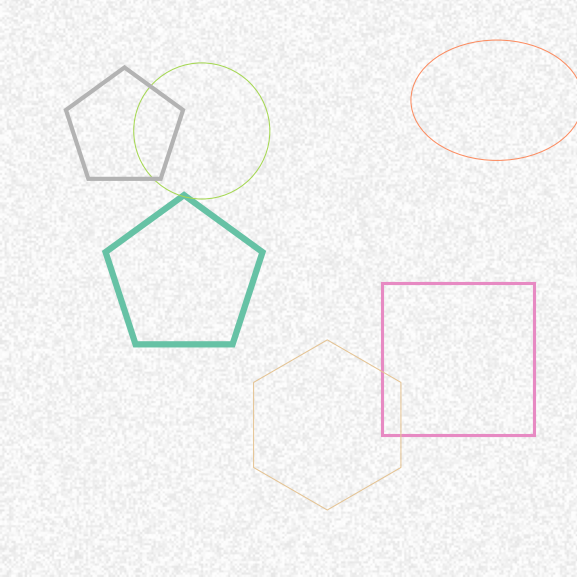[{"shape": "pentagon", "thickness": 3, "radius": 0.71, "center": [0.319, 0.518]}, {"shape": "oval", "thickness": 0.5, "radius": 0.74, "center": [0.86, 0.826]}, {"shape": "square", "thickness": 1.5, "radius": 0.66, "center": [0.793, 0.377]}, {"shape": "circle", "thickness": 0.5, "radius": 0.59, "center": [0.349, 0.772]}, {"shape": "hexagon", "thickness": 0.5, "radius": 0.74, "center": [0.567, 0.263]}, {"shape": "pentagon", "thickness": 2, "radius": 0.53, "center": [0.216, 0.776]}]